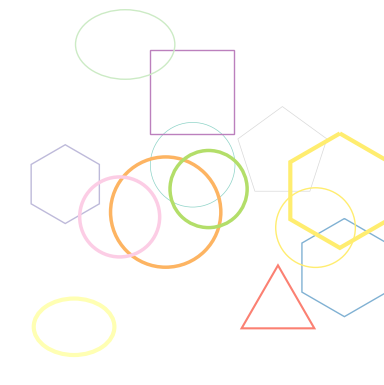[{"shape": "circle", "thickness": 0.5, "radius": 0.55, "center": [0.5, 0.572]}, {"shape": "oval", "thickness": 3, "radius": 0.52, "center": [0.192, 0.151]}, {"shape": "hexagon", "thickness": 1, "radius": 0.51, "center": [0.169, 0.522]}, {"shape": "triangle", "thickness": 1.5, "radius": 0.55, "center": [0.722, 0.202]}, {"shape": "hexagon", "thickness": 1, "radius": 0.64, "center": [0.895, 0.305]}, {"shape": "circle", "thickness": 2.5, "radius": 0.72, "center": [0.43, 0.449]}, {"shape": "circle", "thickness": 2.5, "radius": 0.5, "center": [0.542, 0.509]}, {"shape": "circle", "thickness": 2.5, "radius": 0.52, "center": [0.311, 0.437]}, {"shape": "pentagon", "thickness": 0.5, "radius": 0.61, "center": [0.733, 0.602]}, {"shape": "square", "thickness": 1, "radius": 0.55, "center": [0.499, 0.761]}, {"shape": "oval", "thickness": 1, "radius": 0.65, "center": [0.325, 0.884]}, {"shape": "circle", "thickness": 1, "radius": 0.52, "center": [0.82, 0.409]}, {"shape": "hexagon", "thickness": 3, "radius": 0.74, "center": [0.883, 0.505]}]